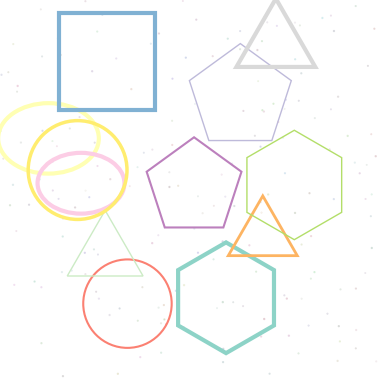[{"shape": "hexagon", "thickness": 3, "radius": 0.72, "center": [0.587, 0.227]}, {"shape": "oval", "thickness": 3, "radius": 0.65, "center": [0.126, 0.641]}, {"shape": "pentagon", "thickness": 1, "radius": 0.7, "center": [0.624, 0.748]}, {"shape": "circle", "thickness": 1.5, "radius": 0.57, "center": [0.331, 0.211]}, {"shape": "square", "thickness": 3, "radius": 0.63, "center": [0.278, 0.841]}, {"shape": "triangle", "thickness": 2, "radius": 0.52, "center": [0.683, 0.388]}, {"shape": "hexagon", "thickness": 1, "radius": 0.71, "center": [0.764, 0.52]}, {"shape": "oval", "thickness": 3, "radius": 0.56, "center": [0.21, 0.524]}, {"shape": "triangle", "thickness": 3, "radius": 0.59, "center": [0.717, 0.885]}, {"shape": "pentagon", "thickness": 1.5, "radius": 0.65, "center": [0.504, 0.514]}, {"shape": "triangle", "thickness": 1, "radius": 0.57, "center": [0.273, 0.34]}, {"shape": "circle", "thickness": 2.5, "radius": 0.64, "center": [0.202, 0.558]}]